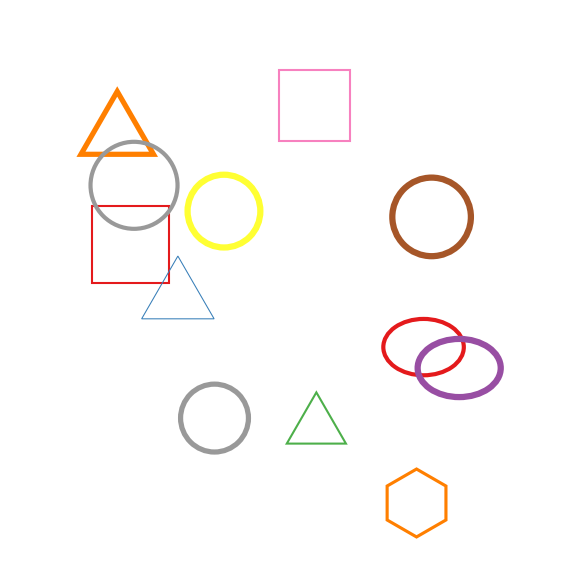[{"shape": "square", "thickness": 1, "radius": 0.33, "center": [0.227, 0.576]}, {"shape": "oval", "thickness": 2, "radius": 0.35, "center": [0.733, 0.398]}, {"shape": "triangle", "thickness": 0.5, "radius": 0.36, "center": [0.308, 0.483]}, {"shape": "triangle", "thickness": 1, "radius": 0.3, "center": [0.548, 0.261]}, {"shape": "oval", "thickness": 3, "radius": 0.36, "center": [0.795, 0.362]}, {"shape": "hexagon", "thickness": 1.5, "radius": 0.29, "center": [0.721, 0.128]}, {"shape": "triangle", "thickness": 2.5, "radius": 0.36, "center": [0.203, 0.768]}, {"shape": "circle", "thickness": 3, "radius": 0.31, "center": [0.388, 0.634]}, {"shape": "circle", "thickness": 3, "radius": 0.34, "center": [0.747, 0.624]}, {"shape": "square", "thickness": 1, "radius": 0.31, "center": [0.544, 0.816]}, {"shape": "circle", "thickness": 2, "radius": 0.38, "center": [0.232, 0.678]}, {"shape": "circle", "thickness": 2.5, "radius": 0.29, "center": [0.371, 0.275]}]